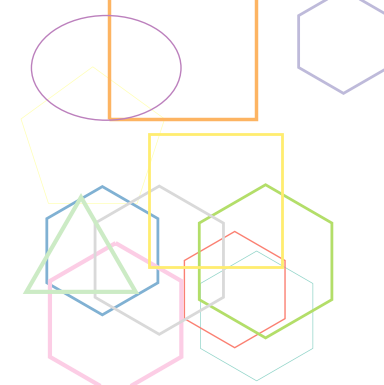[{"shape": "hexagon", "thickness": 0.5, "radius": 0.84, "center": [0.667, 0.179]}, {"shape": "pentagon", "thickness": 0.5, "radius": 0.98, "center": [0.241, 0.63]}, {"shape": "hexagon", "thickness": 2, "radius": 0.67, "center": [0.892, 0.892]}, {"shape": "hexagon", "thickness": 1, "radius": 0.75, "center": [0.61, 0.248]}, {"shape": "hexagon", "thickness": 2, "radius": 0.83, "center": [0.266, 0.349]}, {"shape": "square", "thickness": 2.5, "radius": 0.96, "center": [0.474, 0.883]}, {"shape": "hexagon", "thickness": 2, "radius": 0.99, "center": [0.69, 0.321]}, {"shape": "hexagon", "thickness": 3, "radius": 0.99, "center": [0.3, 0.172]}, {"shape": "hexagon", "thickness": 2, "radius": 0.96, "center": [0.414, 0.324]}, {"shape": "oval", "thickness": 1, "radius": 0.97, "center": [0.276, 0.824]}, {"shape": "triangle", "thickness": 3, "radius": 0.82, "center": [0.21, 0.324]}, {"shape": "square", "thickness": 2, "radius": 0.86, "center": [0.559, 0.48]}]